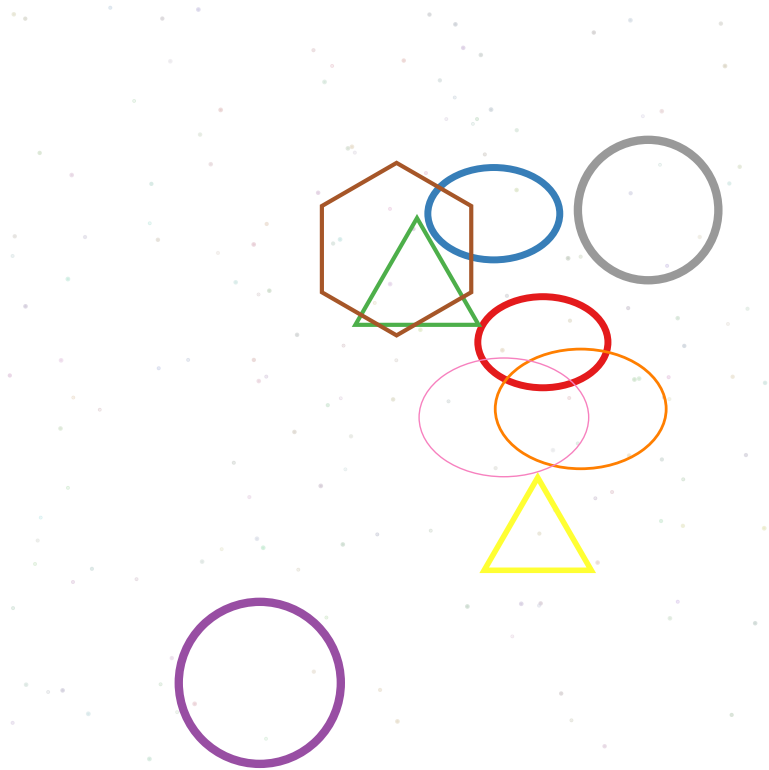[{"shape": "oval", "thickness": 2.5, "radius": 0.42, "center": [0.705, 0.556]}, {"shape": "oval", "thickness": 2.5, "radius": 0.43, "center": [0.641, 0.722]}, {"shape": "triangle", "thickness": 1.5, "radius": 0.46, "center": [0.542, 0.624]}, {"shape": "circle", "thickness": 3, "radius": 0.53, "center": [0.337, 0.113]}, {"shape": "oval", "thickness": 1, "radius": 0.55, "center": [0.754, 0.469]}, {"shape": "triangle", "thickness": 2, "radius": 0.4, "center": [0.698, 0.3]}, {"shape": "hexagon", "thickness": 1.5, "radius": 0.56, "center": [0.515, 0.676]}, {"shape": "oval", "thickness": 0.5, "radius": 0.55, "center": [0.654, 0.458]}, {"shape": "circle", "thickness": 3, "radius": 0.46, "center": [0.842, 0.727]}]